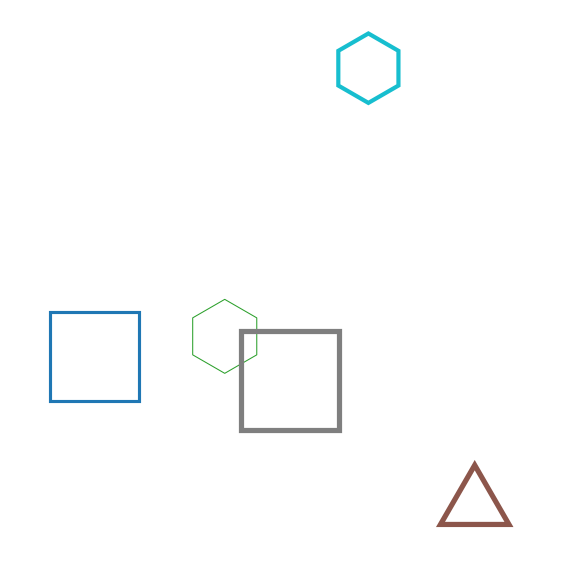[{"shape": "square", "thickness": 1.5, "radius": 0.38, "center": [0.164, 0.381]}, {"shape": "hexagon", "thickness": 0.5, "radius": 0.32, "center": [0.389, 0.417]}, {"shape": "triangle", "thickness": 2.5, "radius": 0.34, "center": [0.822, 0.125]}, {"shape": "square", "thickness": 2.5, "radius": 0.43, "center": [0.502, 0.34]}, {"shape": "hexagon", "thickness": 2, "radius": 0.3, "center": [0.638, 0.881]}]